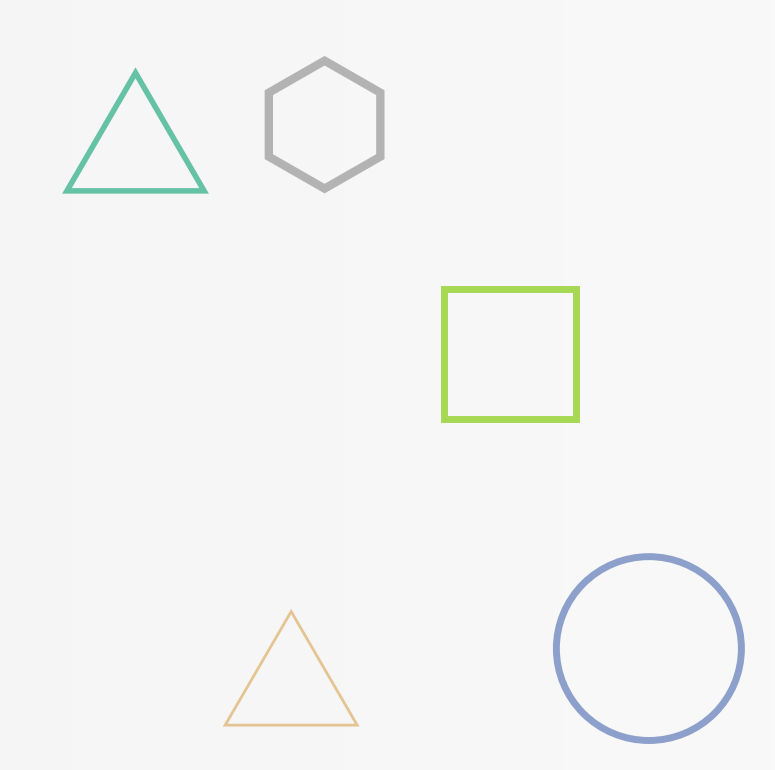[{"shape": "triangle", "thickness": 2, "radius": 0.51, "center": [0.175, 0.803]}, {"shape": "circle", "thickness": 2.5, "radius": 0.6, "center": [0.837, 0.158]}, {"shape": "square", "thickness": 2.5, "radius": 0.42, "center": [0.658, 0.54]}, {"shape": "triangle", "thickness": 1, "radius": 0.49, "center": [0.376, 0.107]}, {"shape": "hexagon", "thickness": 3, "radius": 0.42, "center": [0.419, 0.838]}]